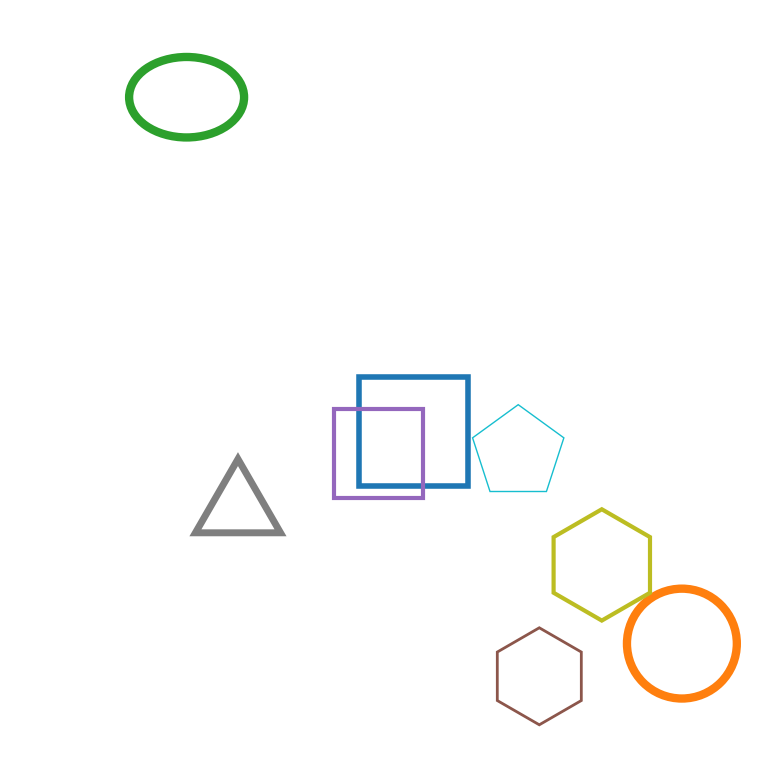[{"shape": "square", "thickness": 2, "radius": 0.35, "center": [0.537, 0.44]}, {"shape": "circle", "thickness": 3, "radius": 0.36, "center": [0.886, 0.164]}, {"shape": "oval", "thickness": 3, "radius": 0.37, "center": [0.242, 0.874]}, {"shape": "square", "thickness": 1.5, "radius": 0.29, "center": [0.492, 0.411]}, {"shape": "hexagon", "thickness": 1, "radius": 0.31, "center": [0.7, 0.122]}, {"shape": "triangle", "thickness": 2.5, "radius": 0.32, "center": [0.309, 0.34]}, {"shape": "hexagon", "thickness": 1.5, "radius": 0.36, "center": [0.782, 0.266]}, {"shape": "pentagon", "thickness": 0.5, "radius": 0.31, "center": [0.673, 0.412]}]